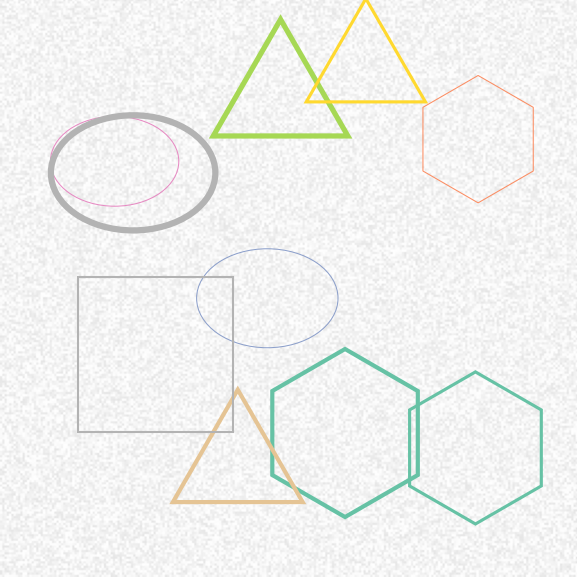[{"shape": "hexagon", "thickness": 1.5, "radius": 0.66, "center": [0.823, 0.223]}, {"shape": "hexagon", "thickness": 2, "radius": 0.73, "center": [0.597, 0.249]}, {"shape": "hexagon", "thickness": 0.5, "radius": 0.55, "center": [0.828, 0.758]}, {"shape": "oval", "thickness": 0.5, "radius": 0.61, "center": [0.463, 0.483]}, {"shape": "oval", "thickness": 0.5, "radius": 0.56, "center": [0.199, 0.72]}, {"shape": "triangle", "thickness": 2.5, "radius": 0.67, "center": [0.486, 0.831]}, {"shape": "triangle", "thickness": 1.5, "radius": 0.6, "center": [0.634, 0.882]}, {"shape": "triangle", "thickness": 2, "radius": 0.65, "center": [0.412, 0.195]}, {"shape": "oval", "thickness": 3, "radius": 0.71, "center": [0.23, 0.7]}, {"shape": "square", "thickness": 1, "radius": 0.67, "center": [0.27, 0.386]}]